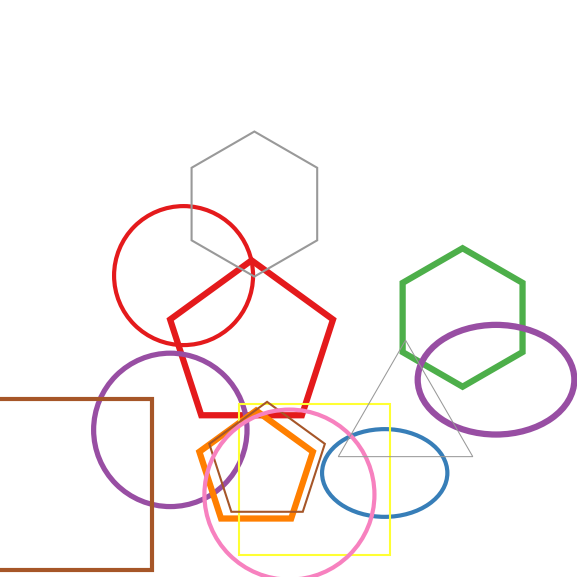[{"shape": "circle", "thickness": 2, "radius": 0.6, "center": [0.318, 0.522]}, {"shape": "pentagon", "thickness": 3, "radius": 0.74, "center": [0.436, 0.4]}, {"shape": "oval", "thickness": 2, "radius": 0.54, "center": [0.666, 0.18]}, {"shape": "hexagon", "thickness": 3, "radius": 0.6, "center": [0.801, 0.449]}, {"shape": "circle", "thickness": 2.5, "radius": 0.66, "center": [0.295, 0.255]}, {"shape": "oval", "thickness": 3, "radius": 0.68, "center": [0.859, 0.342]}, {"shape": "pentagon", "thickness": 3, "radius": 0.52, "center": [0.444, 0.185]}, {"shape": "square", "thickness": 1, "radius": 0.65, "center": [0.544, 0.169]}, {"shape": "square", "thickness": 2, "radius": 0.74, "center": [0.116, 0.16]}, {"shape": "pentagon", "thickness": 1, "radius": 0.53, "center": [0.462, 0.198]}, {"shape": "circle", "thickness": 2, "radius": 0.74, "center": [0.501, 0.143]}, {"shape": "triangle", "thickness": 0.5, "radius": 0.67, "center": [0.702, 0.276]}, {"shape": "hexagon", "thickness": 1, "radius": 0.63, "center": [0.44, 0.646]}]